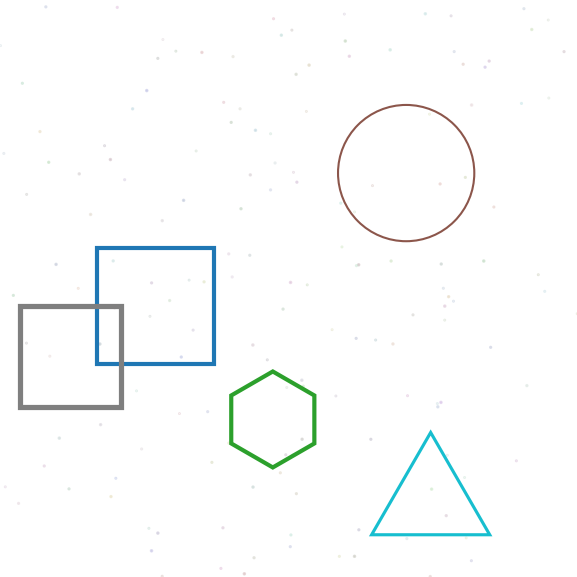[{"shape": "square", "thickness": 2, "radius": 0.51, "center": [0.269, 0.469]}, {"shape": "hexagon", "thickness": 2, "radius": 0.42, "center": [0.472, 0.273]}, {"shape": "circle", "thickness": 1, "radius": 0.59, "center": [0.703, 0.699]}, {"shape": "square", "thickness": 2.5, "radius": 0.44, "center": [0.123, 0.382]}, {"shape": "triangle", "thickness": 1.5, "radius": 0.59, "center": [0.746, 0.132]}]